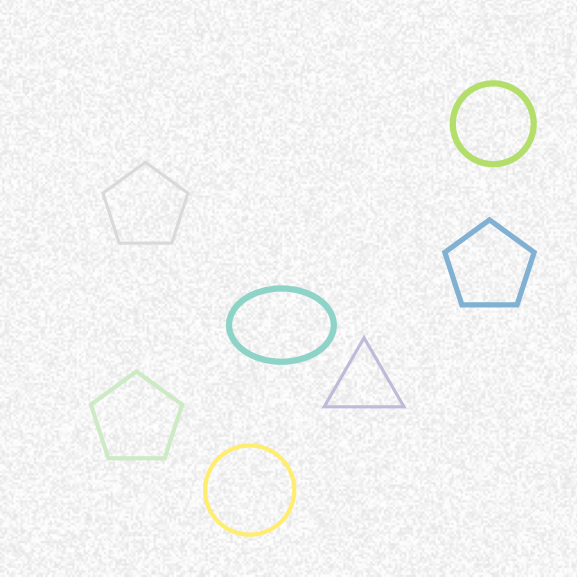[{"shape": "oval", "thickness": 3, "radius": 0.45, "center": [0.487, 0.436]}, {"shape": "triangle", "thickness": 1.5, "radius": 0.4, "center": [0.63, 0.335]}, {"shape": "pentagon", "thickness": 2.5, "radius": 0.41, "center": [0.848, 0.537]}, {"shape": "circle", "thickness": 3, "radius": 0.35, "center": [0.854, 0.785]}, {"shape": "pentagon", "thickness": 1.5, "radius": 0.39, "center": [0.252, 0.641]}, {"shape": "pentagon", "thickness": 2, "radius": 0.42, "center": [0.236, 0.273]}, {"shape": "circle", "thickness": 2, "radius": 0.39, "center": [0.432, 0.151]}]